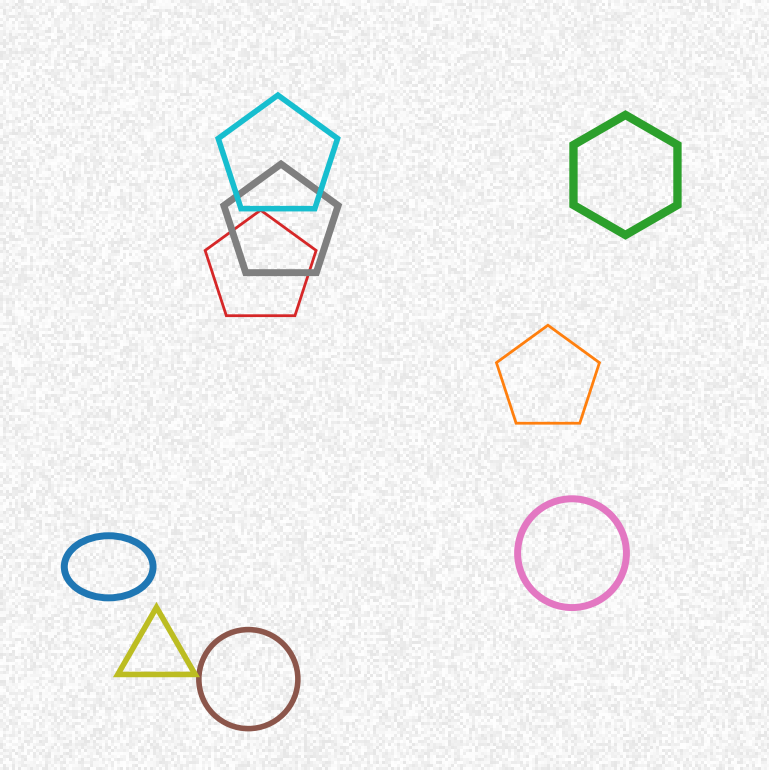[{"shape": "oval", "thickness": 2.5, "radius": 0.29, "center": [0.141, 0.264]}, {"shape": "pentagon", "thickness": 1, "radius": 0.35, "center": [0.712, 0.507]}, {"shape": "hexagon", "thickness": 3, "radius": 0.39, "center": [0.812, 0.773]}, {"shape": "pentagon", "thickness": 1, "radius": 0.38, "center": [0.338, 0.651]}, {"shape": "circle", "thickness": 2, "radius": 0.32, "center": [0.323, 0.118]}, {"shape": "circle", "thickness": 2.5, "radius": 0.35, "center": [0.743, 0.282]}, {"shape": "pentagon", "thickness": 2.5, "radius": 0.39, "center": [0.365, 0.709]}, {"shape": "triangle", "thickness": 2, "radius": 0.29, "center": [0.203, 0.153]}, {"shape": "pentagon", "thickness": 2, "radius": 0.41, "center": [0.361, 0.795]}]